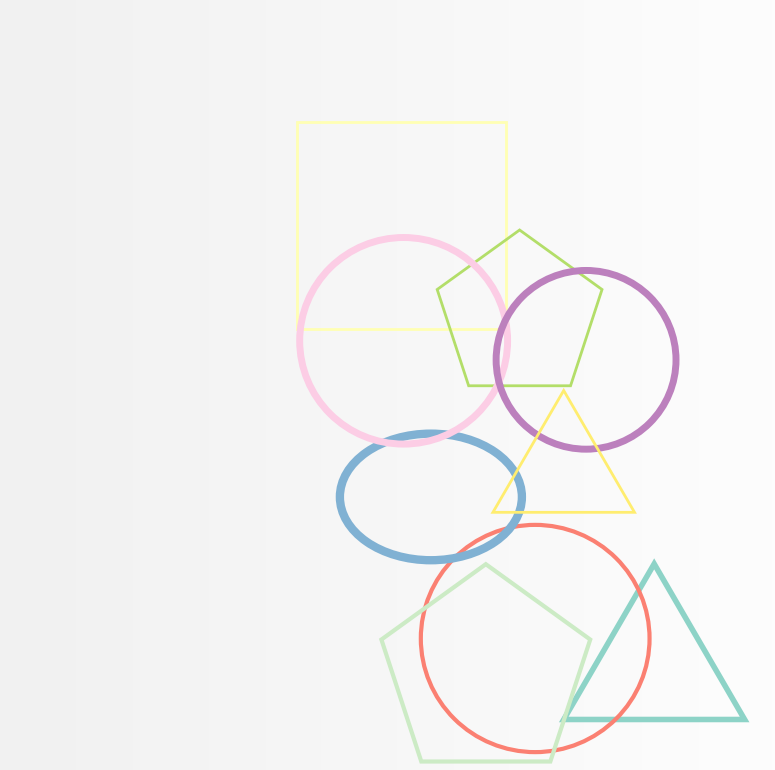[{"shape": "triangle", "thickness": 2, "radius": 0.67, "center": [0.844, 0.133]}, {"shape": "square", "thickness": 1, "radius": 0.67, "center": [0.518, 0.707]}, {"shape": "circle", "thickness": 1.5, "radius": 0.74, "center": [0.691, 0.171]}, {"shape": "oval", "thickness": 3, "radius": 0.59, "center": [0.556, 0.355]}, {"shape": "pentagon", "thickness": 1, "radius": 0.56, "center": [0.67, 0.589]}, {"shape": "circle", "thickness": 2.5, "radius": 0.67, "center": [0.521, 0.557]}, {"shape": "circle", "thickness": 2.5, "radius": 0.58, "center": [0.756, 0.533]}, {"shape": "pentagon", "thickness": 1.5, "radius": 0.71, "center": [0.627, 0.126]}, {"shape": "triangle", "thickness": 1, "radius": 0.53, "center": [0.727, 0.387]}]